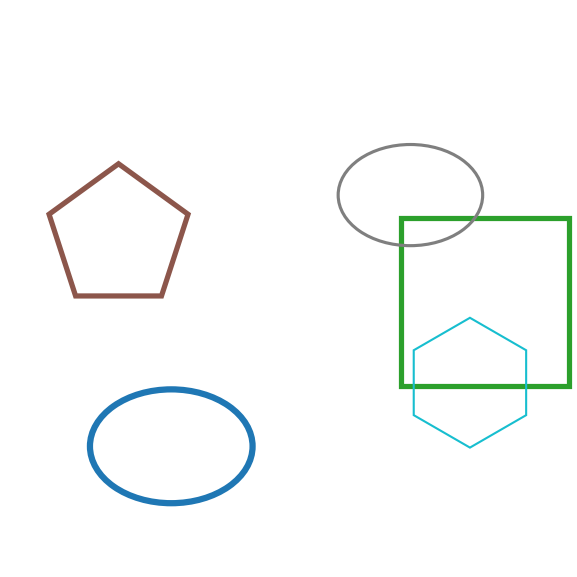[{"shape": "oval", "thickness": 3, "radius": 0.7, "center": [0.297, 0.226]}, {"shape": "square", "thickness": 2.5, "radius": 0.73, "center": [0.84, 0.476]}, {"shape": "pentagon", "thickness": 2.5, "radius": 0.63, "center": [0.205, 0.589]}, {"shape": "oval", "thickness": 1.5, "radius": 0.63, "center": [0.711, 0.661]}, {"shape": "hexagon", "thickness": 1, "radius": 0.56, "center": [0.814, 0.336]}]